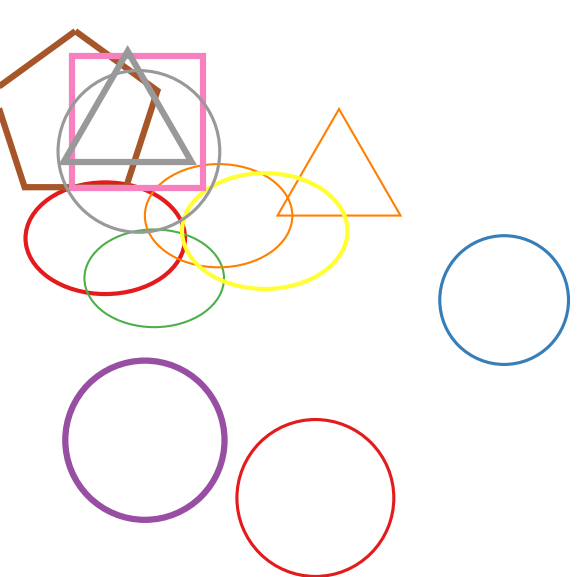[{"shape": "oval", "thickness": 2, "radius": 0.69, "center": [0.182, 0.587]}, {"shape": "circle", "thickness": 1.5, "radius": 0.68, "center": [0.546, 0.137]}, {"shape": "circle", "thickness": 1.5, "radius": 0.56, "center": [0.873, 0.48]}, {"shape": "oval", "thickness": 1, "radius": 0.6, "center": [0.267, 0.517]}, {"shape": "circle", "thickness": 3, "radius": 0.69, "center": [0.251, 0.237]}, {"shape": "triangle", "thickness": 1, "radius": 0.61, "center": [0.587, 0.687]}, {"shape": "oval", "thickness": 1, "radius": 0.64, "center": [0.379, 0.626]}, {"shape": "oval", "thickness": 2, "radius": 0.72, "center": [0.458, 0.599]}, {"shape": "pentagon", "thickness": 3, "radius": 0.75, "center": [0.13, 0.796]}, {"shape": "square", "thickness": 3, "radius": 0.57, "center": [0.238, 0.788]}, {"shape": "triangle", "thickness": 3, "radius": 0.64, "center": [0.221, 0.783]}, {"shape": "circle", "thickness": 1.5, "radius": 0.7, "center": [0.241, 0.737]}]